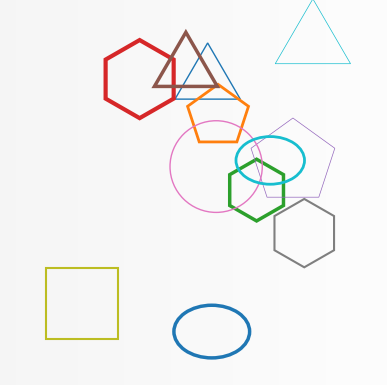[{"shape": "triangle", "thickness": 1, "radius": 0.49, "center": [0.536, 0.791]}, {"shape": "oval", "thickness": 2.5, "radius": 0.49, "center": [0.547, 0.139]}, {"shape": "pentagon", "thickness": 2, "radius": 0.41, "center": [0.563, 0.698]}, {"shape": "hexagon", "thickness": 2.5, "radius": 0.4, "center": [0.662, 0.506]}, {"shape": "hexagon", "thickness": 3, "radius": 0.51, "center": [0.36, 0.795]}, {"shape": "pentagon", "thickness": 0.5, "radius": 0.57, "center": [0.756, 0.58]}, {"shape": "triangle", "thickness": 2.5, "radius": 0.47, "center": [0.48, 0.822]}, {"shape": "circle", "thickness": 1, "radius": 0.6, "center": [0.558, 0.567]}, {"shape": "hexagon", "thickness": 1.5, "radius": 0.44, "center": [0.785, 0.394]}, {"shape": "square", "thickness": 1.5, "radius": 0.46, "center": [0.211, 0.212]}, {"shape": "triangle", "thickness": 0.5, "radius": 0.56, "center": [0.807, 0.891]}, {"shape": "oval", "thickness": 2, "radius": 0.44, "center": [0.697, 0.583]}]